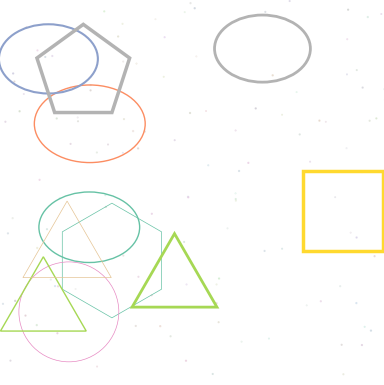[{"shape": "hexagon", "thickness": 0.5, "radius": 0.74, "center": [0.291, 0.323]}, {"shape": "oval", "thickness": 1, "radius": 0.65, "center": [0.232, 0.41]}, {"shape": "oval", "thickness": 1, "radius": 0.72, "center": [0.233, 0.678]}, {"shape": "oval", "thickness": 1.5, "radius": 0.64, "center": [0.126, 0.847]}, {"shape": "circle", "thickness": 0.5, "radius": 0.65, "center": [0.179, 0.19]}, {"shape": "triangle", "thickness": 2, "radius": 0.64, "center": [0.453, 0.266]}, {"shape": "triangle", "thickness": 1, "radius": 0.64, "center": [0.113, 0.204]}, {"shape": "square", "thickness": 2.5, "radius": 0.52, "center": [0.891, 0.452]}, {"shape": "triangle", "thickness": 0.5, "radius": 0.66, "center": [0.174, 0.345]}, {"shape": "pentagon", "thickness": 2.5, "radius": 0.63, "center": [0.216, 0.81]}, {"shape": "oval", "thickness": 2, "radius": 0.62, "center": [0.682, 0.874]}]